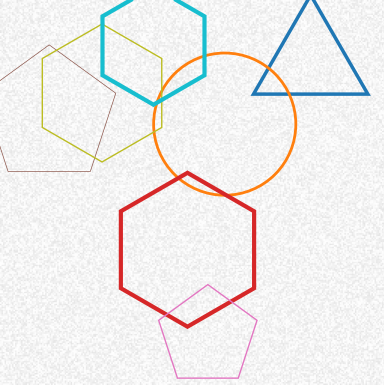[{"shape": "triangle", "thickness": 2.5, "radius": 0.86, "center": [0.807, 0.841]}, {"shape": "circle", "thickness": 2, "radius": 0.92, "center": [0.584, 0.678]}, {"shape": "hexagon", "thickness": 3, "radius": 1.0, "center": [0.487, 0.351]}, {"shape": "pentagon", "thickness": 0.5, "radius": 0.91, "center": [0.128, 0.702]}, {"shape": "pentagon", "thickness": 1, "radius": 0.67, "center": [0.54, 0.126]}, {"shape": "hexagon", "thickness": 1, "radius": 0.9, "center": [0.265, 0.758]}, {"shape": "hexagon", "thickness": 3, "radius": 0.76, "center": [0.399, 0.881]}]